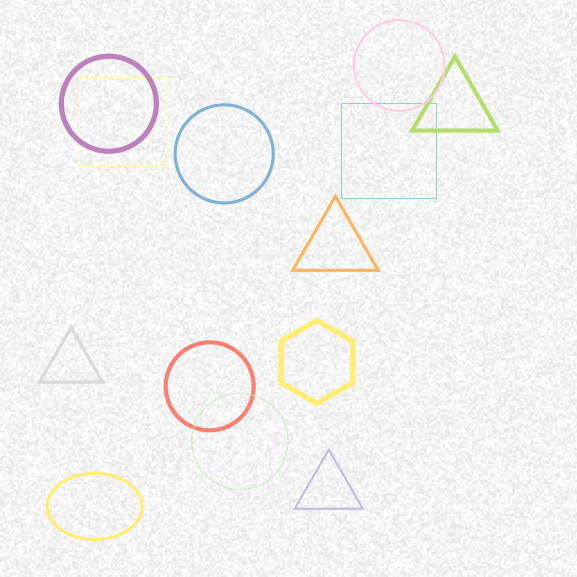[{"shape": "square", "thickness": 0.5, "radius": 0.41, "center": [0.673, 0.738]}, {"shape": "square", "thickness": 0.5, "radius": 0.38, "center": [0.213, 0.788]}, {"shape": "triangle", "thickness": 1, "radius": 0.34, "center": [0.569, 0.152]}, {"shape": "circle", "thickness": 2, "radius": 0.38, "center": [0.363, 0.33]}, {"shape": "circle", "thickness": 1.5, "radius": 0.42, "center": [0.388, 0.733]}, {"shape": "triangle", "thickness": 1.5, "radius": 0.43, "center": [0.581, 0.574]}, {"shape": "triangle", "thickness": 2, "radius": 0.43, "center": [0.788, 0.816]}, {"shape": "circle", "thickness": 1, "radius": 0.39, "center": [0.691, 0.886]}, {"shape": "triangle", "thickness": 1.5, "radius": 0.32, "center": [0.123, 0.369]}, {"shape": "circle", "thickness": 2.5, "radius": 0.41, "center": [0.189, 0.819]}, {"shape": "circle", "thickness": 0.5, "radius": 0.42, "center": [0.415, 0.235]}, {"shape": "oval", "thickness": 1.5, "radius": 0.41, "center": [0.164, 0.122]}, {"shape": "hexagon", "thickness": 2.5, "radius": 0.36, "center": [0.549, 0.372]}]